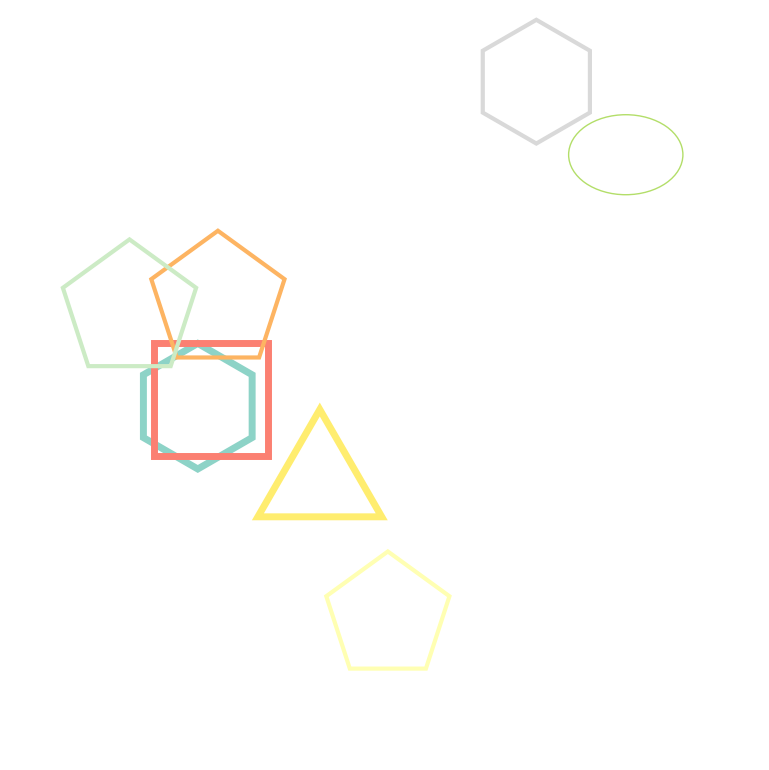[{"shape": "hexagon", "thickness": 2.5, "radius": 0.41, "center": [0.257, 0.472]}, {"shape": "pentagon", "thickness": 1.5, "radius": 0.42, "center": [0.504, 0.2]}, {"shape": "square", "thickness": 2.5, "radius": 0.37, "center": [0.274, 0.481]}, {"shape": "pentagon", "thickness": 1.5, "radius": 0.45, "center": [0.283, 0.609]}, {"shape": "oval", "thickness": 0.5, "radius": 0.37, "center": [0.813, 0.799]}, {"shape": "hexagon", "thickness": 1.5, "radius": 0.4, "center": [0.697, 0.894]}, {"shape": "pentagon", "thickness": 1.5, "radius": 0.45, "center": [0.168, 0.598]}, {"shape": "triangle", "thickness": 2.5, "radius": 0.46, "center": [0.415, 0.375]}]